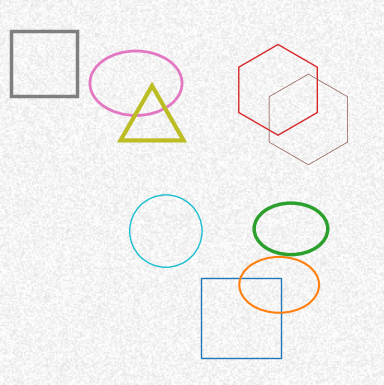[{"shape": "square", "thickness": 1, "radius": 0.52, "center": [0.626, 0.174]}, {"shape": "oval", "thickness": 1.5, "radius": 0.52, "center": [0.725, 0.26]}, {"shape": "oval", "thickness": 2.5, "radius": 0.48, "center": [0.756, 0.406]}, {"shape": "hexagon", "thickness": 1, "radius": 0.59, "center": [0.722, 0.767]}, {"shape": "hexagon", "thickness": 0.5, "radius": 0.59, "center": [0.801, 0.69]}, {"shape": "oval", "thickness": 2, "radius": 0.6, "center": [0.353, 0.784]}, {"shape": "square", "thickness": 2.5, "radius": 0.43, "center": [0.114, 0.835]}, {"shape": "triangle", "thickness": 3, "radius": 0.47, "center": [0.395, 0.683]}, {"shape": "circle", "thickness": 1, "radius": 0.47, "center": [0.431, 0.4]}]